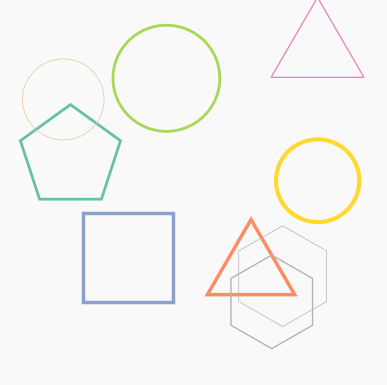[{"shape": "pentagon", "thickness": 2, "radius": 0.68, "center": [0.182, 0.593]}, {"shape": "triangle", "thickness": 2.5, "radius": 0.65, "center": [0.648, 0.3]}, {"shape": "square", "thickness": 2.5, "radius": 0.58, "center": [0.331, 0.331]}, {"shape": "triangle", "thickness": 1, "radius": 0.69, "center": [0.819, 0.868]}, {"shape": "circle", "thickness": 2, "radius": 0.69, "center": [0.429, 0.797]}, {"shape": "circle", "thickness": 3, "radius": 0.54, "center": [0.82, 0.531]}, {"shape": "circle", "thickness": 0.5, "radius": 0.53, "center": [0.163, 0.742]}, {"shape": "hexagon", "thickness": 0.5, "radius": 0.65, "center": [0.73, 0.283]}, {"shape": "hexagon", "thickness": 1, "radius": 0.61, "center": [0.701, 0.216]}]